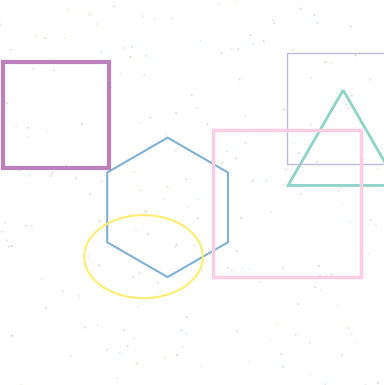[{"shape": "triangle", "thickness": 2, "radius": 0.83, "center": [0.891, 0.601]}, {"shape": "square", "thickness": 1, "radius": 0.72, "center": [0.888, 0.718]}, {"shape": "hexagon", "thickness": 1.5, "radius": 0.91, "center": [0.435, 0.461]}, {"shape": "square", "thickness": 2.5, "radius": 0.96, "center": [0.746, 0.472]}, {"shape": "square", "thickness": 3, "radius": 0.69, "center": [0.146, 0.702]}, {"shape": "oval", "thickness": 1.5, "radius": 0.77, "center": [0.373, 0.333]}]